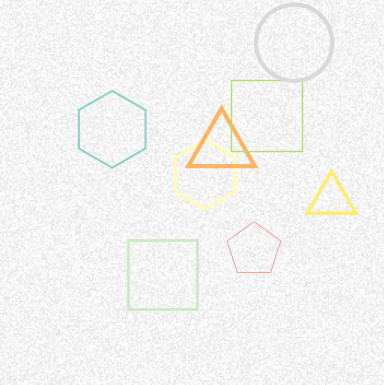[{"shape": "hexagon", "thickness": 1.5, "radius": 0.5, "center": [0.291, 0.664]}, {"shape": "hexagon", "thickness": 2, "radius": 0.45, "center": [0.533, 0.546]}, {"shape": "pentagon", "thickness": 0.5, "radius": 0.37, "center": [0.66, 0.351]}, {"shape": "triangle", "thickness": 3, "radius": 0.5, "center": [0.576, 0.618]}, {"shape": "square", "thickness": 1, "radius": 0.46, "center": [0.692, 0.701]}, {"shape": "circle", "thickness": 3, "radius": 0.5, "center": [0.764, 0.889]}, {"shape": "square", "thickness": 2, "radius": 0.45, "center": [0.422, 0.287]}, {"shape": "triangle", "thickness": 2.5, "radius": 0.36, "center": [0.861, 0.483]}]